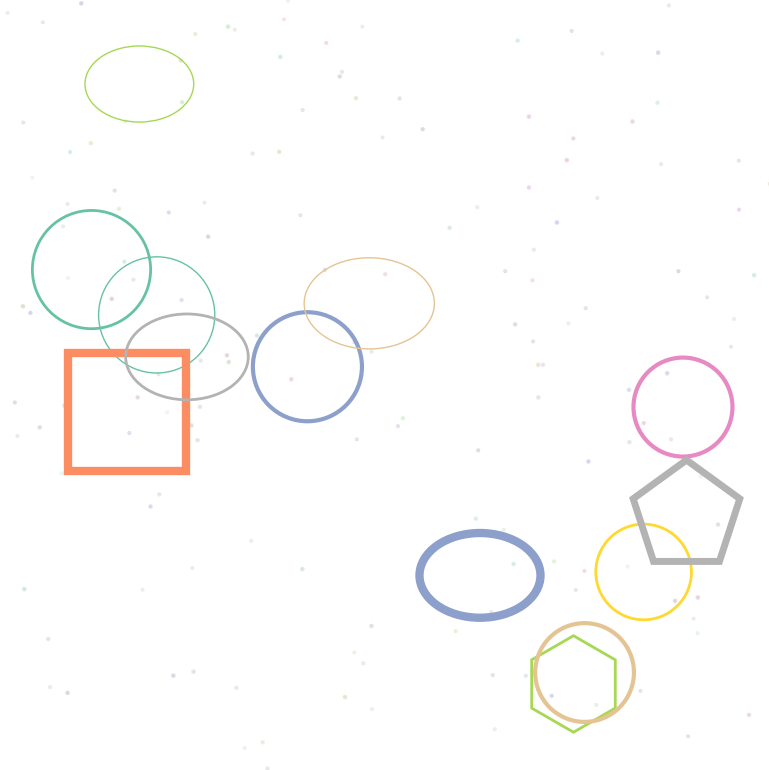[{"shape": "circle", "thickness": 0.5, "radius": 0.38, "center": [0.203, 0.591]}, {"shape": "circle", "thickness": 1, "radius": 0.38, "center": [0.119, 0.65]}, {"shape": "square", "thickness": 3, "radius": 0.38, "center": [0.165, 0.465]}, {"shape": "oval", "thickness": 3, "radius": 0.39, "center": [0.623, 0.253]}, {"shape": "circle", "thickness": 1.5, "radius": 0.35, "center": [0.399, 0.524]}, {"shape": "circle", "thickness": 1.5, "radius": 0.32, "center": [0.887, 0.471]}, {"shape": "oval", "thickness": 0.5, "radius": 0.35, "center": [0.181, 0.891]}, {"shape": "hexagon", "thickness": 1, "radius": 0.31, "center": [0.745, 0.112]}, {"shape": "circle", "thickness": 1, "radius": 0.31, "center": [0.836, 0.257]}, {"shape": "oval", "thickness": 0.5, "radius": 0.42, "center": [0.48, 0.606]}, {"shape": "circle", "thickness": 1.5, "radius": 0.32, "center": [0.759, 0.127]}, {"shape": "oval", "thickness": 1, "radius": 0.4, "center": [0.243, 0.537]}, {"shape": "pentagon", "thickness": 2.5, "radius": 0.36, "center": [0.892, 0.33]}]